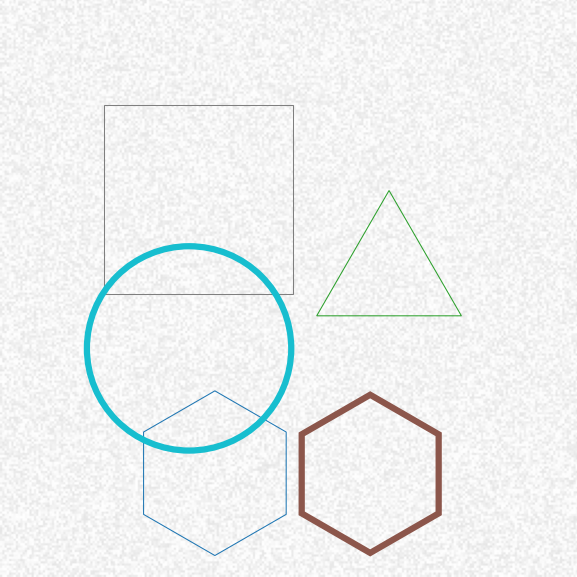[{"shape": "hexagon", "thickness": 0.5, "radius": 0.71, "center": [0.372, 0.18]}, {"shape": "triangle", "thickness": 0.5, "radius": 0.72, "center": [0.674, 0.525]}, {"shape": "hexagon", "thickness": 3, "radius": 0.68, "center": [0.641, 0.179]}, {"shape": "square", "thickness": 0.5, "radius": 0.82, "center": [0.343, 0.653]}, {"shape": "circle", "thickness": 3, "radius": 0.88, "center": [0.327, 0.396]}]